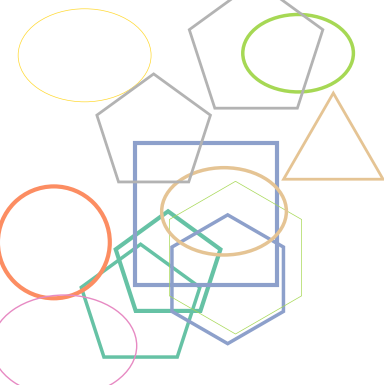[{"shape": "pentagon", "thickness": 2.5, "radius": 0.81, "center": [0.365, 0.204]}, {"shape": "pentagon", "thickness": 3, "radius": 0.72, "center": [0.437, 0.308]}, {"shape": "circle", "thickness": 3, "radius": 0.73, "center": [0.14, 0.371]}, {"shape": "hexagon", "thickness": 2.5, "radius": 0.84, "center": [0.591, 0.275]}, {"shape": "square", "thickness": 3, "radius": 0.92, "center": [0.535, 0.445]}, {"shape": "oval", "thickness": 1, "radius": 0.94, "center": [0.167, 0.102]}, {"shape": "oval", "thickness": 2.5, "radius": 0.72, "center": [0.774, 0.862]}, {"shape": "hexagon", "thickness": 0.5, "radius": 0.99, "center": [0.612, 0.331]}, {"shape": "oval", "thickness": 0.5, "radius": 0.86, "center": [0.22, 0.856]}, {"shape": "triangle", "thickness": 2, "radius": 0.75, "center": [0.866, 0.609]}, {"shape": "oval", "thickness": 2.5, "radius": 0.81, "center": [0.582, 0.451]}, {"shape": "pentagon", "thickness": 2, "radius": 0.91, "center": [0.665, 0.867]}, {"shape": "pentagon", "thickness": 2, "radius": 0.78, "center": [0.399, 0.653]}]